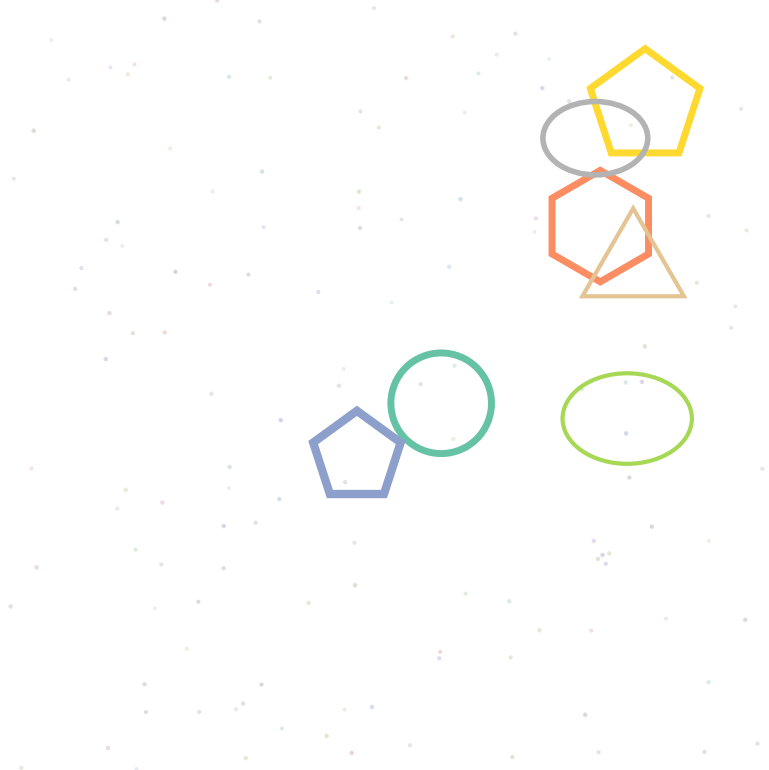[{"shape": "circle", "thickness": 2.5, "radius": 0.33, "center": [0.573, 0.476]}, {"shape": "hexagon", "thickness": 2.5, "radius": 0.36, "center": [0.78, 0.706]}, {"shape": "pentagon", "thickness": 3, "radius": 0.3, "center": [0.464, 0.407]}, {"shape": "oval", "thickness": 1.5, "radius": 0.42, "center": [0.815, 0.456]}, {"shape": "pentagon", "thickness": 2.5, "radius": 0.37, "center": [0.838, 0.862]}, {"shape": "triangle", "thickness": 1.5, "radius": 0.38, "center": [0.822, 0.653]}, {"shape": "oval", "thickness": 2, "radius": 0.34, "center": [0.773, 0.821]}]